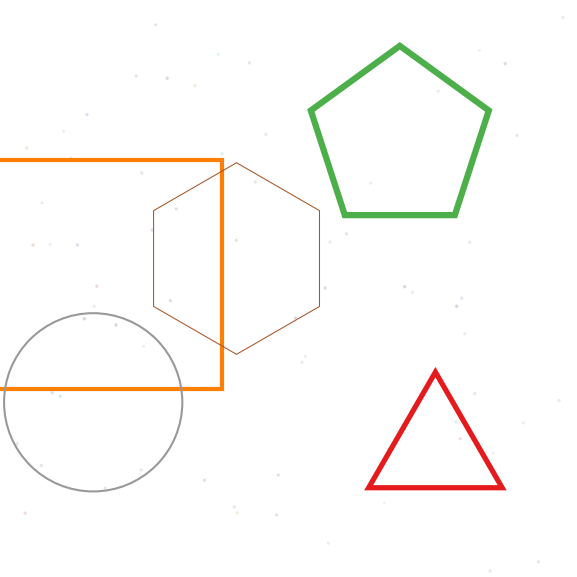[{"shape": "triangle", "thickness": 2.5, "radius": 0.67, "center": [0.754, 0.221]}, {"shape": "pentagon", "thickness": 3, "radius": 0.81, "center": [0.692, 0.758]}, {"shape": "square", "thickness": 2, "radius": 0.99, "center": [0.186, 0.524]}, {"shape": "hexagon", "thickness": 0.5, "radius": 0.83, "center": [0.41, 0.551]}, {"shape": "circle", "thickness": 1, "radius": 0.77, "center": [0.161, 0.302]}]